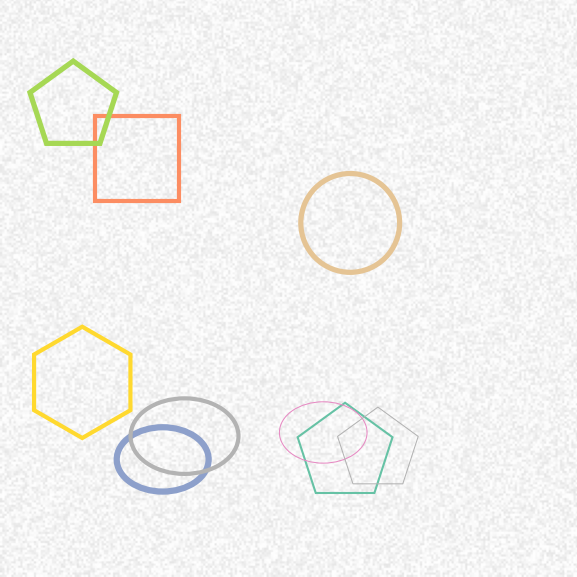[{"shape": "pentagon", "thickness": 1, "radius": 0.43, "center": [0.598, 0.215]}, {"shape": "square", "thickness": 2, "radius": 0.37, "center": [0.237, 0.724]}, {"shape": "oval", "thickness": 3, "radius": 0.4, "center": [0.282, 0.204]}, {"shape": "oval", "thickness": 0.5, "radius": 0.38, "center": [0.56, 0.25]}, {"shape": "pentagon", "thickness": 2.5, "radius": 0.39, "center": [0.127, 0.815]}, {"shape": "hexagon", "thickness": 2, "radius": 0.48, "center": [0.142, 0.337]}, {"shape": "circle", "thickness": 2.5, "radius": 0.43, "center": [0.606, 0.613]}, {"shape": "oval", "thickness": 2, "radius": 0.47, "center": [0.32, 0.244]}, {"shape": "pentagon", "thickness": 0.5, "radius": 0.37, "center": [0.654, 0.221]}]